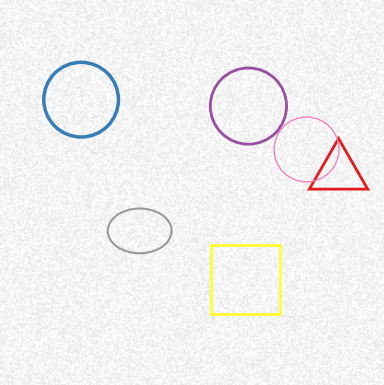[{"shape": "triangle", "thickness": 2, "radius": 0.44, "center": [0.879, 0.553]}, {"shape": "circle", "thickness": 2.5, "radius": 0.48, "center": [0.211, 0.741]}, {"shape": "circle", "thickness": 2, "radius": 0.49, "center": [0.645, 0.724]}, {"shape": "square", "thickness": 2, "radius": 0.45, "center": [0.638, 0.275]}, {"shape": "circle", "thickness": 1, "radius": 0.42, "center": [0.796, 0.612]}, {"shape": "oval", "thickness": 1.5, "radius": 0.41, "center": [0.363, 0.4]}]